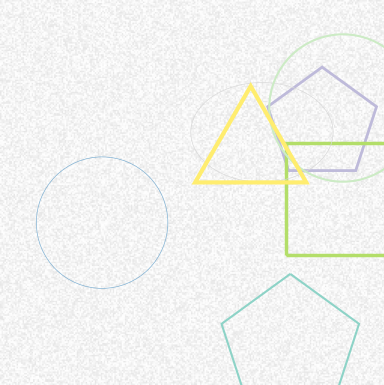[{"shape": "pentagon", "thickness": 1.5, "radius": 0.94, "center": [0.754, 0.101]}, {"shape": "pentagon", "thickness": 2, "radius": 0.74, "center": [0.837, 0.677]}, {"shape": "circle", "thickness": 0.5, "radius": 0.85, "center": [0.265, 0.422]}, {"shape": "square", "thickness": 2.5, "radius": 0.73, "center": [0.889, 0.483]}, {"shape": "oval", "thickness": 0.5, "radius": 0.92, "center": [0.68, 0.656]}, {"shape": "circle", "thickness": 1.5, "radius": 0.96, "center": [0.891, 0.719]}, {"shape": "triangle", "thickness": 3, "radius": 0.83, "center": [0.651, 0.61]}]